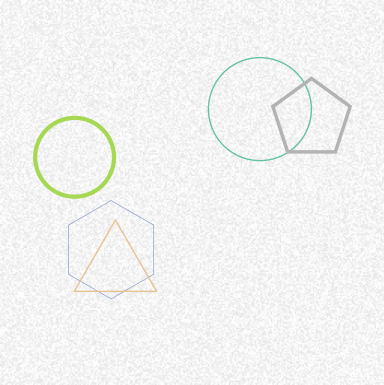[{"shape": "circle", "thickness": 1, "radius": 0.67, "center": [0.675, 0.717]}, {"shape": "hexagon", "thickness": 0.5, "radius": 0.64, "center": [0.289, 0.351]}, {"shape": "circle", "thickness": 3, "radius": 0.51, "center": [0.194, 0.592]}, {"shape": "triangle", "thickness": 1, "radius": 0.62, "center": [0.3, 0.305]}, {"shape": "pentagon", "thickness": 2.5, "radius": 0.53, "center": [0.809, 0.691]}]